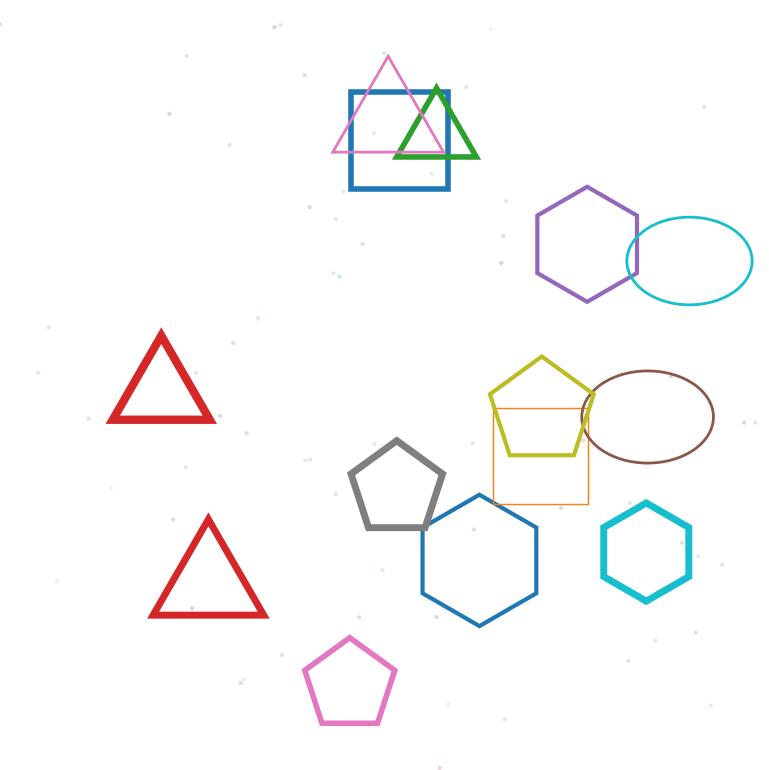[{"shape": "hexagon", "thickness": 1.5, "radius": 0.43, "center": [0.623, 0.272]}, {"shape": "square", "thickness": 2, "radius": 0.31, "center": [0.519, 0.818]}, {"shape": "square", "thickness": 0.5, "radius": 0.31, "center": [0.702, 0.408]}, {"shape": "triangle", "thickness": 2, "radius": 0.3, "center": [0.567, 0.826]}, {"shape": "triangle", "thickness": 3, "radius": 0.36, "center": [0.209, 0.491]}, {"shape": "triangle", "thickness": 2.5, "radius": 0.41, "center": [0.271, 0.243]}, {"shape": "hexagon", "thickness": 1.5, "radius": 0.37, "center": [0.763, 0.683]}, {"shape": "oval", "thickness": 1, "radius": 0.43, "center": [0.841, 0.458]}, {"shape": "pentagon", "thickness": 2, "radius": 0.31, "center": [0.454, 0.11]}, {"shape": "triangle", "thickness": 1, "radius": 0.42, "center": [0.504, 0.844]}, {"shape": "pentagon", "thickness": 2.5, "radius": 0.31, "center": [0.515, 0.365]}, {"shape": "pentagon", "thickness": 1.5, "radius": 0.35, "center": [0.704, 0.466]}, {"shape": "oval", "thickness": 1, "radius": 0.41, "center": [0.895, 0.661]}, {"shape": "hexagon", "thickness": 2.5, "radius": 0.32, "center": [0.839, 0.283]}]